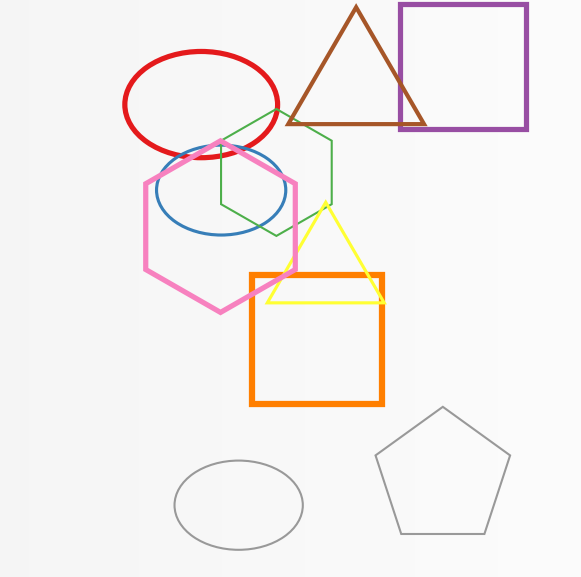[{"shape": "oval", "thickness": 2.5, "radius": 0.66, "center": [0.346, 0.818]}, {"shape": "oval", "thickness": 1.5, "radius": 0.56, "center": [0.38, 0.67]}, {"shape": "hexagon", "thickness": 1, "radius": 0.55, "center": [0.476, 0.701]}, {"shape": "square", "thickness": 2.5, "radius": 0.54, "center": [0.797, 0.884]}, {"shape": "square", "thickness": 3, "radius": 0.56, "center": [0.545, 0.411]}, {"shape": "triangle", "thickness": 1.5, "radius": 0.58, "center": [0.56, 0.533]}, {"shape": "triangle", "thickness": 2, "radius": 0.67, "center": [0.613, 0.852]}, {"shape": "hexagon", "thickness": 2.5, "radius": 0.74, "center": [0.379, 0.607]}, {"shape": "pentagon", "thickness": 1, "radius": 0.61, "center": [0.762, 0.173]}, {"shape": "oval", "thickness": 1, "radius": 0.55, "center": [0.411, 0.124]}]